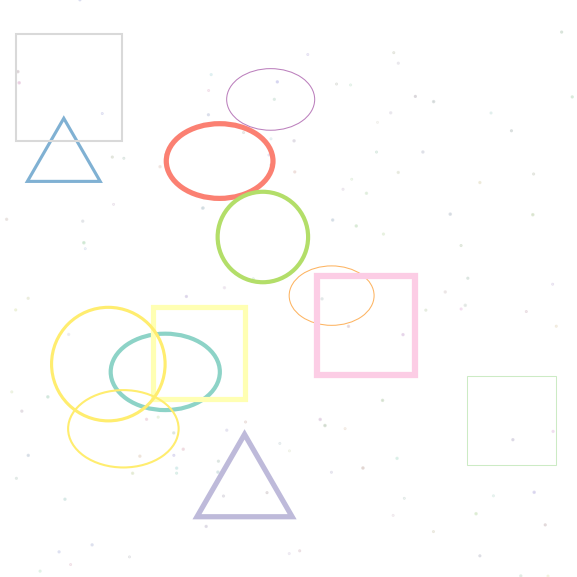[{"shape": "oval", "thickness": 2, "radius": 0.47, "center": [0.286, 0.355]}, {"shape": "square", "thickness": 2.5, "radius": 0.4, "center": [0.345, 0.388]}, {"shape": "triangle", "thickness": 2.5, "radius": 0.48, "center": [0.423, 0.152]}, {"shape": "oval", "thickness": 2.5, "radius": 0.46, "center": [0.38, 0.72]}, {"shape": "triangle", "thickness": 1.5, "radius": 0.36, "center": [0.11, 0.721]}, {"shape": "oval", "thickness": 0.5, "radius": 0.37, "center": [0.574, 0.487]}, {"shape": "circle", "thickness": 2, "radius": 0.39, "center": [0.455, 0.589]}, {"shape": "square", "thickness": 3, "radius": 0.43, "center": [0.634, 0.435]}, {"shape": "square", "thickness": 1, "radius": 0.46, "center": [0.12, 0.848]}, {"shape": "oval", "thickness": 0.5, "radius": 0.38, "center": [0.469, 0.827]}, {"shape": "square", "thickness": 0.5, "radius": 0.38, "center": [0.886, 0.271]}, {"shape": "circle", "thickness": 1.5, "radius": 0.49, "center": [0.188, 0.369]}, {"shape": "oval", "thickness": 1, "radius": 0.48, "center": [0.214, 0.257]}]